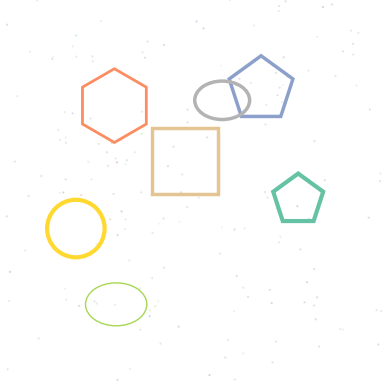[{"shape": "pentagon", "thickness": 3, "radius": 0.34, "center": [0.775, 0.481]}, {"shape": "hexagon", "thickness": 2, "radius": 0.48, "center": [0.297, 0.726]}, {"shape": "pentagon", "thickness": 2.5, "radius": 0.44, "center": [0.678, 0.768]}, {"shape": "oval", "thickness": 1, "radius": 0.4, "center": [0.302, 0.21]}, {"shape": "circle", "thickness": 3, "radius": 0.37, "center": [0.197, 0.406]}, {"shape": "square", "thickness": 2.5, "radius": 0.43, "center": [0.48, 0.583]}, {"shape": "oval", "thickness": 2.5, "radius": 0.36, "center": [0.577, 0.739]}]